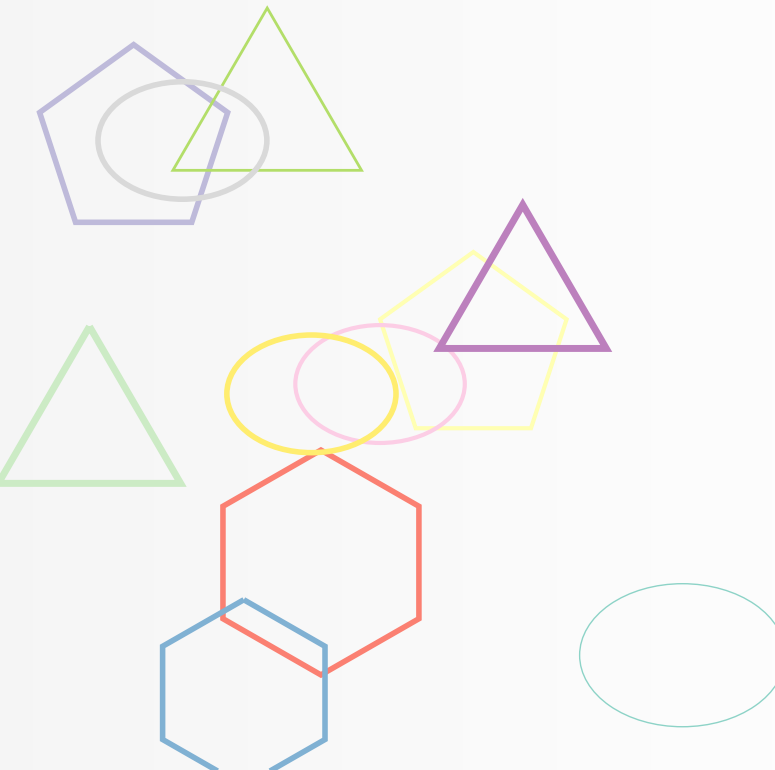[{"shape": "oval", "thickness": 0.5, "radius": 0.66, "center": [0.881, 0.149]}, {"shape": "pentagon", "thickness": 1.5, "radius": 0.63, "center": [0.611, 0.546]}, {"shape": "pentagon", "thickness": 2, "radius": 0.64, "center": [0.172, 0.814]}, {"shape": "hexagon", "thickness": 2, "radius": 0.73, "center": [0.414, 0.269]}, {"shape": "hexagon", "thickness": 2, "radius": 0.6, "center": [0.315, 0.1]}, {"shape": "triangle", "thickness": 1, "radius": 0.7, "center": [0.345, 0.849]}, {"shape": "oval", "thickness": 1.5, "radius": 0.55, "center": [0.49, 0.501]}, {"shape": "oval", "thickness": 2, "radius": 0.54, "center": [0.235, 0.818]}, {"shape": "triangle", "thickness": 2.5, "radius": 0.62, "center": [0.675, 0.61]}, {"shape": "triangle", "thickness": 2.5, "radius": 0.68, "center": [0.115, 0.44]}, {"shape": "oval", "thickness": 2, "radius": 0.55, "center": [0.402, 0.489]}]